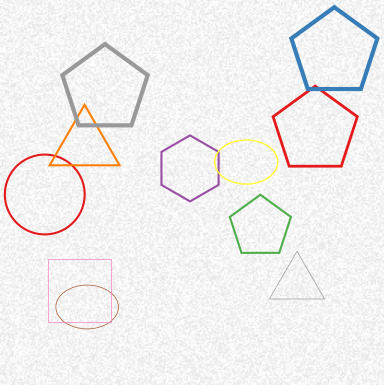[{"shape": "pentagon", "thickness": 2, "radius": 0.58, "center": [0.819, 0.661]}, {"shape": "circle", "thickness": 1.5, "radius": 0.52, "center": [0.116, 0.495]}, {"shape": "pentagon", "thickness": 3, "radius": 0.59, "center": [0.868, 0.864]}, {"shape": "pentagon", "thickness": 1.5, "radius": 0.42, "center": [0.676, 0.411]}, {"shape": "hexagon", "thickness": 1.5, "radius": 0.43, "center": [0.494, 0.563]}, {"shape": "triangle", "thickness": 1.5, "radius": 0.52, "center": [0.22, 0.623]}, {"shape": "oval", "thickness": 1, "radius": 0.41, "center": [0.64, 0.579]}, {"shape": "oval", "thickness": 0.5, "radius": 0.41, "center": [0.226, 0.203]}, {"shape": "square", "thickness": 0.5, "radius": 0.41, "center": [0.207, 0.245]}, {"shape": "pentagon", "thickness": 3, "radius": 0.58, "center": [0.273, 0.769]}, {"shape": "triangle", "thickness": 0.5, "radius": 0.41, "center": [0.771, 0.265]}]